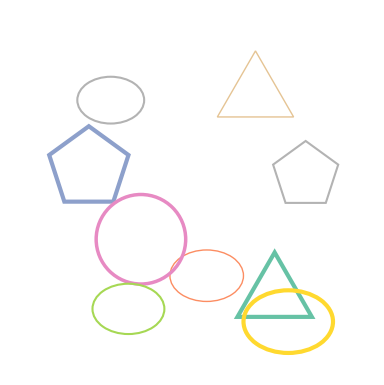[{"shape": "triangle", "thickness": 3, "radius": 0.56, "center": [0.713, 0.233]}, {"shape": "oval", "thickness": 1, "radius": 0.48, "center": [0.537, 0.284]}, {"shape": "pentagon", "thickness": 3, "radius": 0.54, "center": [0.231, 0.564]}, {"shape": "circle", "thickness": 2.5, "radius": 0.58, "center": [0.366, 0.379]}, {"shape": "oval", "thickness": 1.5, "radius": 0.47, "center": [0.334, 0.198]}, {"shape": "oval", "thickness": 3, "radius": 0.58, "center": [0.749, 0.165]}, {"shape": "triangle", "thickness": 1, "radius": 0.57, "center": [0.664, 0.753]}, {"shape": "pentagon", "thickness": 1.5, "radius": 0.44, "center": [0.794, 0.545]}, {"shape": "oval", "thickness": 1.5, "radius": 0.43, "center": [0.288, 0.74]}]